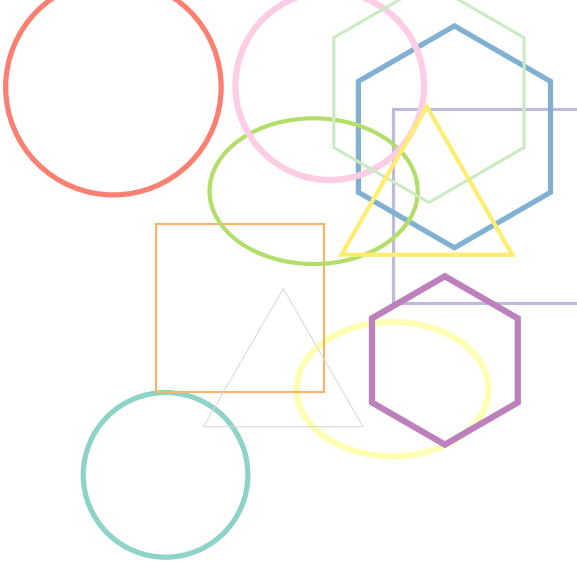[{"shape": "circle", "thickness": 2.5, "radius": 0.71, "center": [0.287, 0.177]}, {"shape": "oval", "thickness": 3, "radius": 0.83, "center": [0.68, 0.325]}, {"shape": "square", "thickness": 1.5, "radius": 0.84, "center": [0.849, 0.643]}, {"shape": "circle", "thickness": 2.5, "radius": 0.93, "center": [0.196, 0.848]}, {"shape": "hexagon", "thickness": 2.5, "radius": 0.96, "center": [0.787, 0.762]}, {"shape": "square", "thickness": 1, "radius": 0.73, "center": [0.416, 0.466]}, {"shape": "oval", "thickness": 2, "radius": 0.9, "center": [0.543, 0.668]}, {"shape": "circle", "thickness": 3, "radius": 0.82, "center": [0.571, 0.851]}, {"shape": "triangle", "thickness": 0.5, "radius": 0.8, "center": [0.49, 0.34]}, {"shape": "hexagon", "thickness": 3, "radius": 0.73, "center": [0.77, 0.375]}, {"shape": "hexagon", "thickness": 1.5, "radius": 0.95, "center": [0.743, 0.839]}, {"shape": "triangle", "thickness": 2, "radius": 0.85, "center": [0.739, 0.644]}]